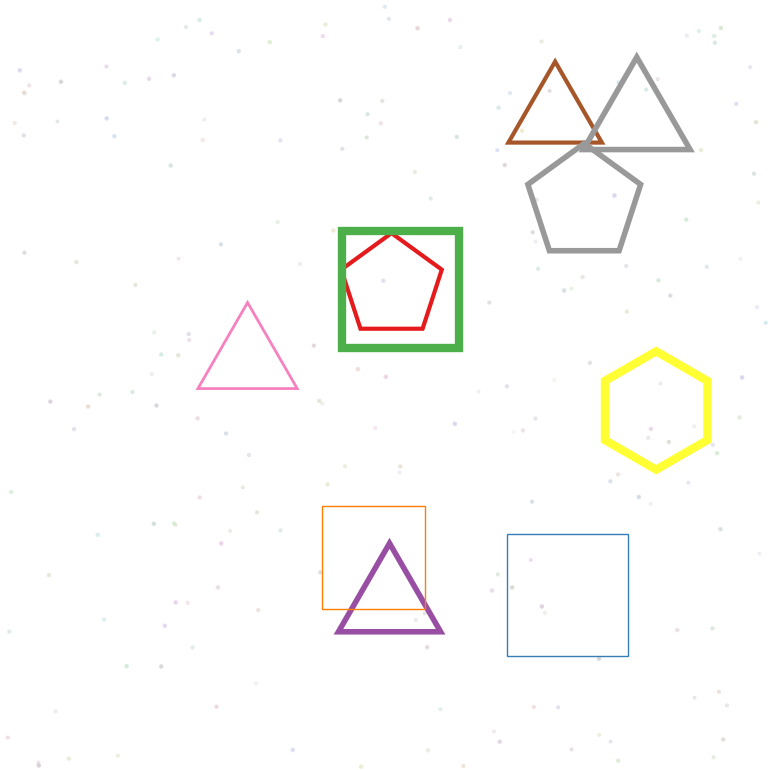[{"shape": "pentagon", "thickness": 1.5, "radius": 0.34, "center": [0.508, 0.629]}, {"shape": "square", "thickness": 0.5, "radius": 0.4, "center": [0.737, 0.227]}, {"shape": "square", "thickness": 3, "radius": 0.38, "center": [0.52, 0.624]}, {"shape": "triangle", "thickness": 2, "radius": 0.38, "center": [0.506, 0.218]}, {"shape": "square", "thickness": 0.5, "radius": 0.33, "center": [0.486, 0.276]}, {"shape": "hexagon", "thickness": 3, "radius": 0.38, "center": [0.852, 0.467]}, {"shape": "triangle", "thickness": 1.5, "radius": 0.35, "center": [0.721, 0.85]}, {"shape": "triangle", "thickness": 1, "radius": 0.37, "center": [0.322, 0.533]}, {"shape": "triangle", "thickness": 2, "radius": 0.4, "center": [0.827, 0.846]}, {"shape": "pentagon", "thickness": 2, "radius": 0.38, "center": [0.759, 0.737]}]